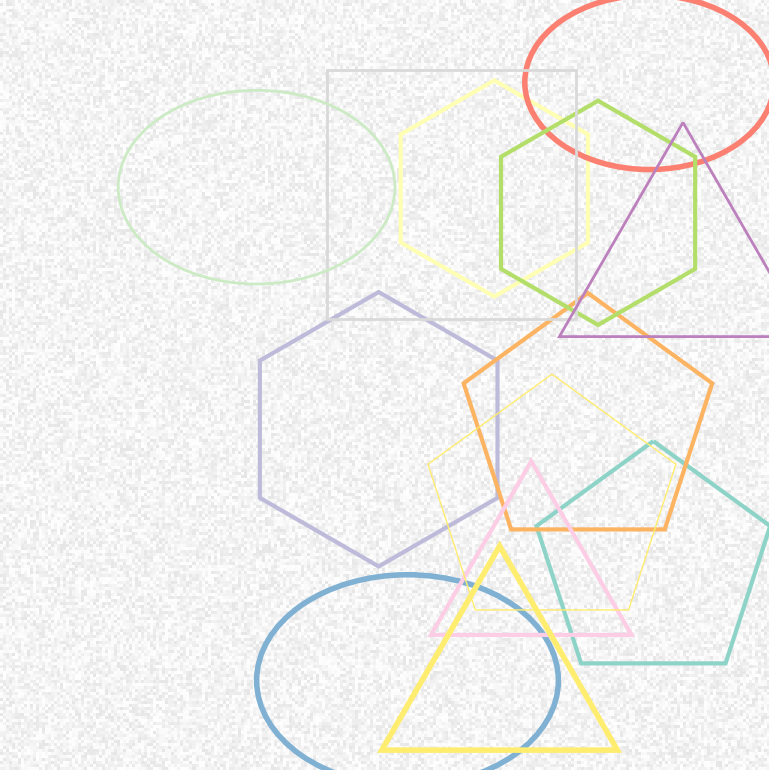[{"shape": "pentagon", "thickness": 1.5, "radius": 0.8, "center": [0.848, 0.268]}, {"shape": "hexagon", "thickness": 1.5, "radius": 0.7, "center": [0.642, 0.755]}, {"shape": "hexagon", "thickness": 1.5, "radius": 0.89, "center": [0.492, 0.443]}, {"shape": "oval", "thickness": 2, "radius": 0.81, "center": [0.843, 0.893]}, {"shape": "oval", "thickness": 2, "radius": 0.98, "center": [0.529, 0.116]}, {"shape": "pentagon", "thickness": 1.5, "radius": 0.85, "center": [0.764, 0.45]}, {"shape": "hexagon", "thickness": 1.5, "radius": 0.73, "center": [0.777, 0.724]}, {"shape": "triangle", "thickness": 1.5, "radius": 0.75, "center": [0.69, 0.251]}, {"shape": "square", "thickness": 1, "radius": 0.81, "center": [0.586, 0.748]}, {"shape": "triangle", "thickness": 1, "radius": 0.93, "center": [0.887, 0.656]}, {"shape": "oval", "thickness": 1, "radius": 0.9, "center": [0.333, 0.757]}, {"shape": "triangle", "thickness": 2, "radius": 0.88, "center": [0.649, 0.114]}, {"shape": "pentagon", "thickness": 0.5, "radius": 0.85, "center": [0.717, 0.345]}]